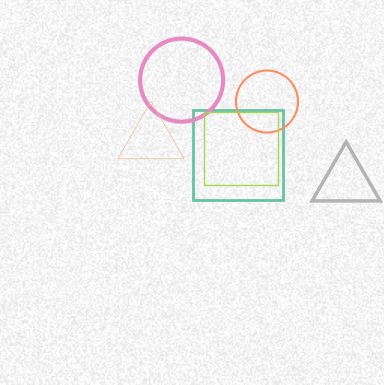[{"shape": "square", "thickness": 2, "radius": 0.59, "center": [0.619, 0.598]}, {"shape": "circle", "thickness": 1.5, "radius": 0.4, "center": [0.694, 0.736]}, {"shape": "circle", "thickness": 3, "radius": 0.54, "center": [0.472, 0.792]}, {"shape": "square", "thickness": 1, "radius": 0.48, "center": [0.626, 0.615]}, {"shape": "triangle", "thickness": 0.5, "radius": 0.5, "center": [0.392, 0.637]}, {"shape": "triangle", "thickness": 2.5, "radius": 0.51, "center": [0.899, 0.529]}]